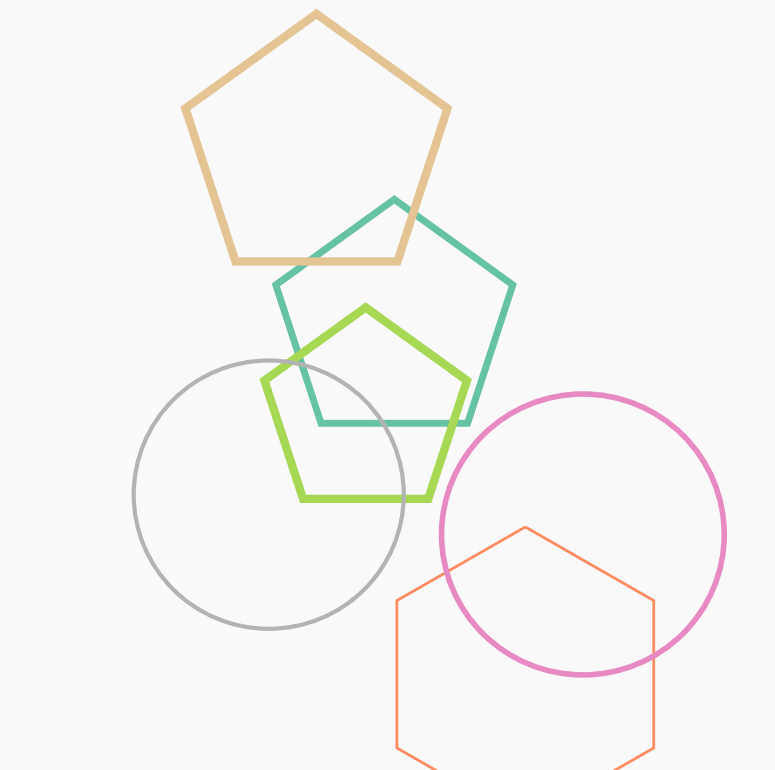[{"shape": "pentagon", "thickness": 2.5, "radius": 0.8, "center": [0.509, 0.58]}, {"shape": "hexagon", "thickness": 1, "radius": 0.96, "center": [0.678, 0.124]}, {"shape": "circle", "thickness": 2, "radius": 0.91, "center": [0.752, 0.306]}, {"shape": "pentagon", "thickness": 3, "radius": 0.69, "center": [0.472, 0.463]}, {"shape": "pentagon", "thickness": 3, "radius": 0.89, "center": [0.408, 0.804]}, {"shape": "circle", "thickness": 1.5, "radius": 0.87, "center": [0.347, 0.358]}]